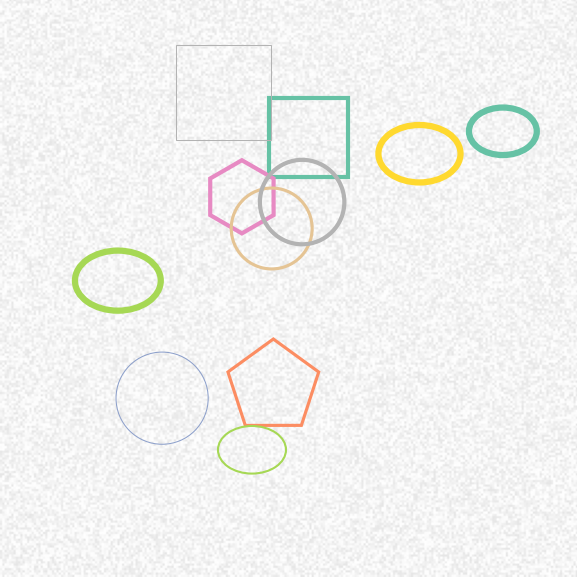[{"shape": "oval", "thickness": 3, "radius": 0.29, "center": [0.871, 0.772]}, {"shape": "square", "thickness": 2, "radius": 0.34, "center": [0.534, 0.761]}, {"shape": "pentagon", "thickness": 1.5, "radius": 0.41, "center": [0.473, 0.329]}, {"shape": "circle", "thickness": 0.5, "radius": 0.4, "center": [0.281, 0.31]}, {"shape": "hexagon", "thickness": 2, "radius": 0.32, "center": [0.419, 0.658]}, {"shape": "oval", "thickness": 1, "radius": 0.29, "center": [0.436, 0.22]}, {"shape": "oval", "thickness": 3, "radius": 0.37, "center": [0.204, 0.513]}, {"shape": "oval", "thickness": 3, "radius": 0.36, "center": [0.726, 0.733]}, {"shape": "circle", "thickness": 1.5, "radius": 0.35, "center": [0.47, 0.603]}, {"shape": "circle", "thickness": 2, "radius": 0.37, "center": [0.523, 0.649]}, {"shape": "square", "thickness": 0.5, "radius": 0.41, "center": [0.387, 0.839]}]